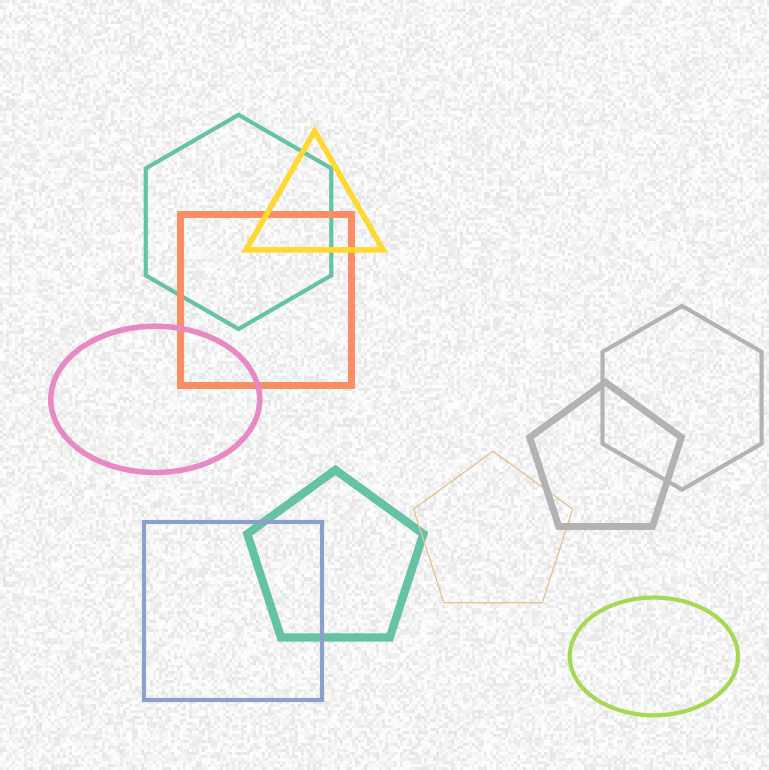[{"shape": "hexagon", "thickness": 1.5, "radius": 0.7, "center": [0.31, 0.712]}, {"shape": "pentagon", "thickness": 3, "radius": 0.6, "center": [0.436, 0.269]}, {"shape": "square", "thickness": 2.5, "radius": 0.56, "center": [0.344, 0.611]}, {"shape": "square", "thickness": 1.5, "radius": 0.58, "center": [0.303, 0.207]}, {"shape": "oval", "thickness": 2, "radius": 0.68, "center": [0.202, 0.481]}, {"shape": "oval", "thickness": 1.5, "radius": 0.55, "center": [0.849, 0.147]}, {"shape": "triangle", "thickness": 2, "radius": 0.51, "center": [0.409, 0.727]}, {"shape": "pentagon", "thickness": 0.5, "radius": 0.54, "center": [0.64, 0.305]}, {"shape": "hexagon", "thickness": 1.5, "radius": 0.6, "center": [0.886, 0.483]}, {"shape": "pentagon", "thickness": 2.5, "radius": 0.52, "center": [0.786, 0.4]}]